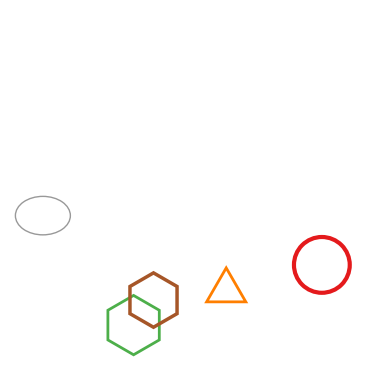[{"shape": "circle", "thickness": 3, "radius": 0.36, "center": [0.836, 0.312]}, {"shape": "hexagon", "thickness": 2, "radius": 0.39, "center": [0.347, 0.156]}, {"shape": "triangle", "thickness": 2, "radius": 0.29, "center": [0.588, 0.245]}, {"shape": "hexagon", "thickness": 2.5, "radius": 0.35, "center": [0.399, 0.221]}, {"shape": "oval", "thickness": 1, "radius": 0.36, "center": [0.111, 0.44]}]